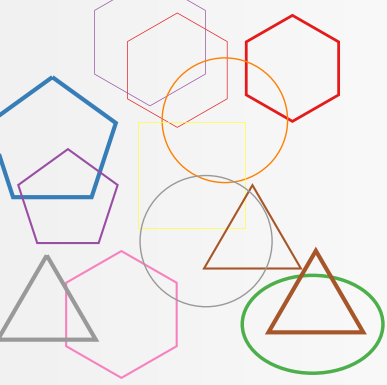[{"shape": "hexagon", "thickness": 0.5, "radius": 0.74, "center": [0.458, 0.818]}, {"shape": "hexagon", "thickness": 2, "radius": 0.69, "center": [0.755, 0.822]}, {"shape": "pentagon", "thickness": 3, "radius": 0.86, "center": [0.135, 0.627]}, {"shape": "oval", "thickness": 2.5, "radius": 0.91, "center": [0.807, 0.158]}, {"shape": "pentagon", "thickness": 1.5, "radius": 0.67, "center": [0.175, 0.478]}, {"shape": "hexagon", "thickness": 0.5, "radius": 0.83, "center": [0.387, 0.89]}, {"shape": "circle", "thickness": 1, "radius": 0.81, "center": [0.58, 0.688]}, {"shape": "square", "thickness": 0.5, "radius": 0.69, "center": [0.495, 0.546]}, {"shape": "triangle", "thickness": 3, "radius": 0.71, "center": [0.815, 0.207]}, {"shape": "triangle", "thickness": 1.5, "radius": 0.72, "center": [0.652, 0.375]}, {"shape": "hexagon", "thickness": 1.5, "radius": 0.82, "center": [0.313, 0.183]}, {"shape": "triangle", "thickness": 3, "radius": 0.73, "center": [0.121, 0.191]}, {"shape": "circle", "thickness": 1, "radius": 0.85, "center": [0.532, 0.374]}]